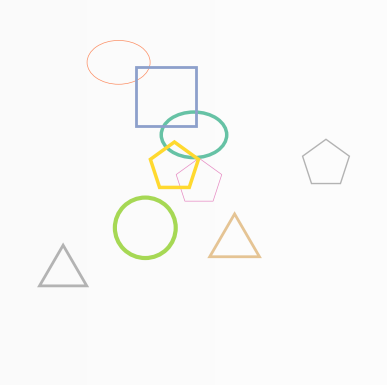[{"shape": "oval", "thickness": 2.5, "radius": 0.42, "center": [0.501, 0.65]}, {"shape": "oval", "thickness": 0.5, "radius": 0.41, "center": [0.306, 0.838]}, {"shape": "square", "thickness": 2, "radius": 0.38, "center": [0.429, 0.75]}, {"shape": "pentagon", "thickness": 0.5, "radius": 0.31, "center": [0.513, 0.527]}, {"shape": "circle", "thickness": 3, "radius": 0.39, "center": [0.375, 0.408]}, {"shape": "pentagon", "thickness": 2.5, "radius": 0.33, "center": [0.45, 0.566]}, {"shape": "triangle", "thickness": 2, "radius": 0.37, "center": [0.605, 0.37]}, {"shape": "pentagon", "thickness": 1, "radius": 0.32, "center": [0.841, 0.575]}, {"shape": "triangle", "thickness": 2, "radius": 0.35, "center": [0.163, 0.293]}]